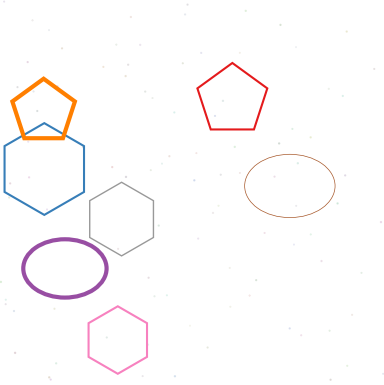[{"shape": "pentagon", "thickness": 1.5, "radius": 0.48, "center": [0.604, 0.741]}, {"shape": "hexagon", "thickness": 1.5, "radius": 0.6, "center": [0.115, 0.561]}, {"shape": "oval", "thickness": 3, "radius": 0.54, "center": [0.169, 0.303]}, {"shape": "pentagon", "thickness": 3, "radius": 0.43, "center": [0.113, 0.71]}, {"shape": "oval", "thickness": 0.5, "radius": 0.59, "center": [0.753, 0.517]}, {"shape": "hexagon", "thickness": 1.5, "radius": 0.44, "center": [0.306, 0.117]}, {"shape": "hexagon", "thickness": 1, "radius": 0.48, "center": [0.316, 0.431]}]